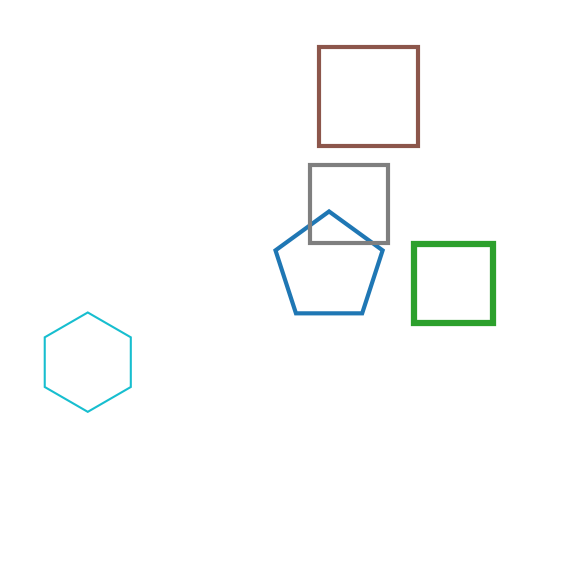[{"shape": "pentagon", "thickness": 2, "radius": 0.49, "center": [0.57, 0.535]}, {"shape": "square", "thickness": 3, "radius": 0.34, "center": [0.785, 0.508]}, {"shape": "square", "thickness": 2, "radius": 0.43, "center": [0.638, 0.832]}, {"shape": "square", "thickness": 2, "radius": 0.34, "center": [0.604, 0.646]}, {"shape": "hexagon", "thickness": 1, "radius": 0.43, "center": [0.152, 0.372]}]